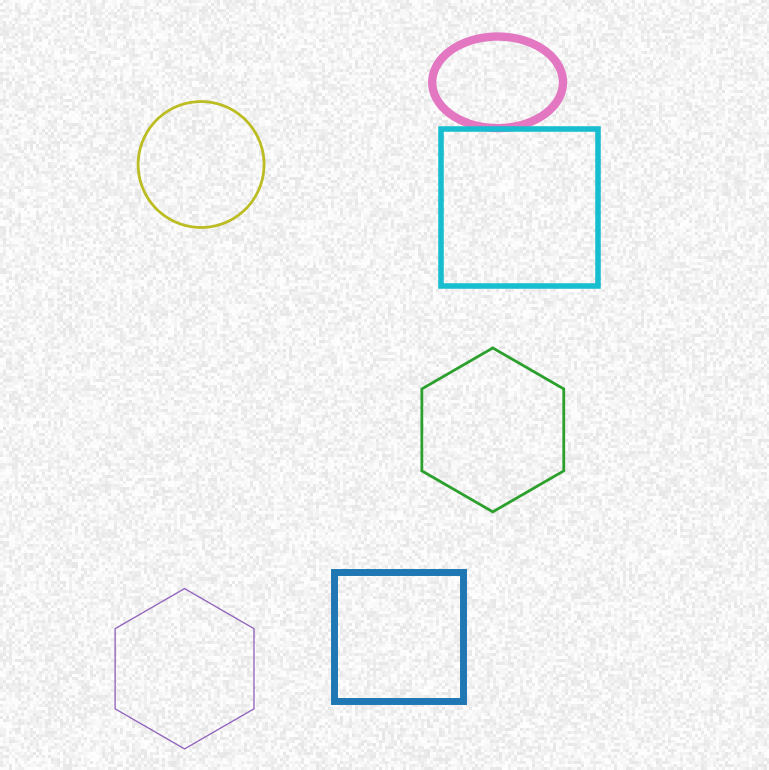[{"shape": "square", "thickness": 2.5, "radius": 0.42, "center": [0.517, 0.174]}, {"shape": "hexagon", "thickness": 1, "radius": 0.53, "center": [0.64, 0.442]}, {"shape": "hexagon", "thickness": 0.5, "radius": 0.52, "center": [0.24, 0.132]}, {"shape": "oval", "thickness": 3, "radius": 0.42, "center": [0.646, 0.893]}, {"shape": "circle", "thickness": 1, "radius": 0.41, "center": [0.261, 0.786]}, {"shape": "square", "thickness": 2, "radius": 0.51, "center": [0.675, 0.731]}]